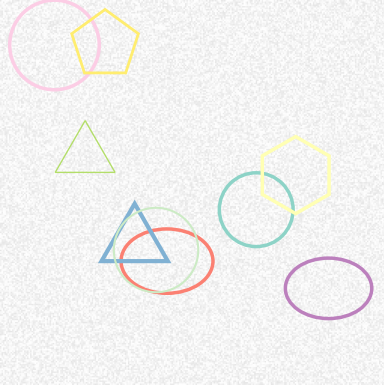[{"shape": "circle", "thickness": 2.5, "radius": 0.48, "center": [0.666, 0.455]}, {"shape": "hexagon", "thickness": 2.5, "radius": 0.5, "center": [0.768, 0.545]}, {"shape": "oval", "thickness": 2.5, "radius": 0.6, "center": [0.434, 0.322]}, {"shape": "triangle", "thickness": 3, "radius": 0.5, "center": [0.35, 0.371]}, {"shape": "triangle", "thickness": 1, "radius": 0.45, "center": [0.221, 0.597]}, {"shape": "circle", "thickness": 2.5, "radius": 0.58, "center": [0.141, 0.883]}, {"shape": "oval", "thickness": 2.5, "radius": 0.56, "center": [0.853, 0.251]}, {"shape": "circle", "thickness": 1.5, "radius": 0.55, "center": [0.405, 0.351]}, {"shape": "pentagon", "thickness": 2, "radius": 0.46, "center": [0.273, 0.884]}]